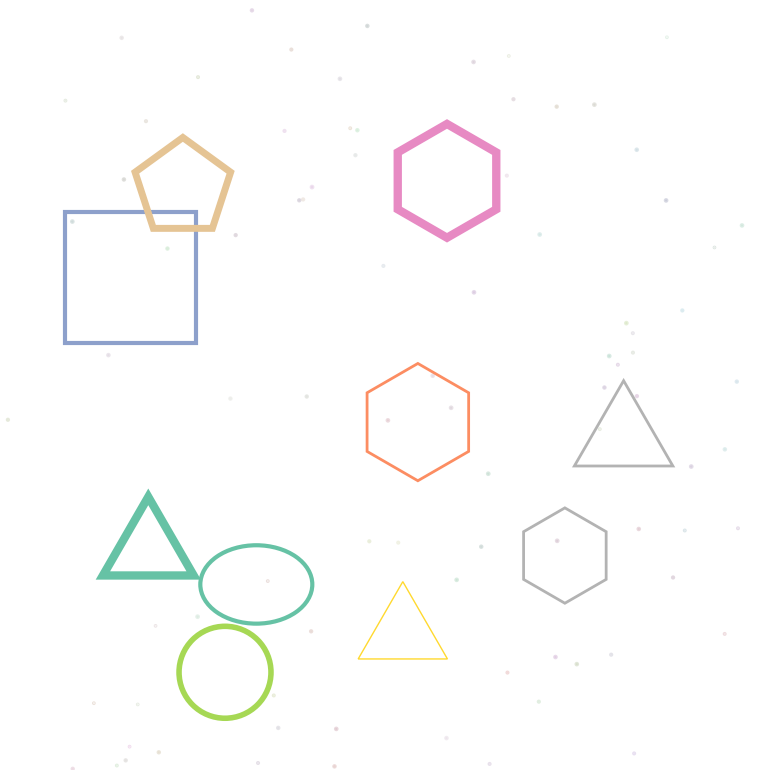[{"shape": "triangle", "thickness": 3, "radius": 0.34, "center": [0.193, 0.287]}, {"shape": "oval", "thickness": 1.5, "radius": 0.36, "center": [0.333, 0.241]}, {"shape": "hexagon", "thickness": 1, "radius": 0.38, "center": [0.543, 0.452]}, {"shape": "square", "thickness": 1.5, "radius": 0.42, "center": [0.169, 0.64]}, {"shape": "hexagon", "thickness": 3, "radius": 0.37, "center": [0.581, 0.765]}, {"shape": "circle", "thickness": 2, "radius": 0.3, "center": [0.292, 0.127]}, {"shape": "triangle", "thickness": 0.5, "radius": 0.33, "center": [0.523, 0.178]}, {"shape": "pentagon", "thickness": 2.5, "radius": 0.33, "center": [0.237, 0.756]}, {"shape": "triangle", "thickness": 1, "radius": 0.37, "center": [0.81, 0.432]}, {"shape": "hexagon", "thickness": 1, "radius": 0.31, "center": [0.734, 0.279]}]